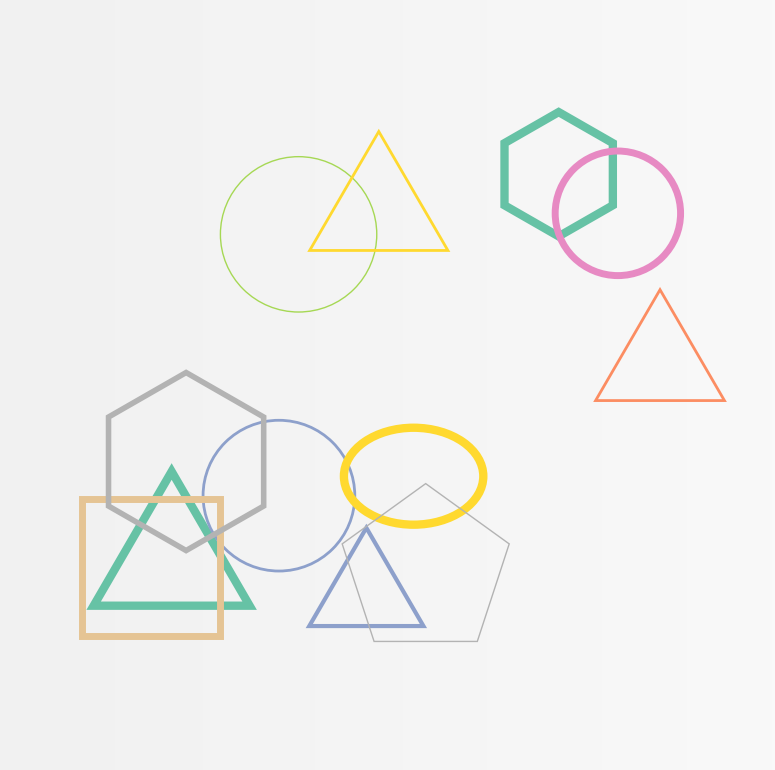[{"shape": "hexagon", "thickness": 3, "radius": 0.4, "center": [0.721, 0.774]}, {"shape": "triangle", "thickness": 3, "radius": 0.58, "center": [0.221, 0.271]}, {"shape": "triangle", "thickness": 1, "radius": 0.48, "center": [0.852, 0.528]}, {"shape": "triangle", "thickness": 1.5, "radius": 0.43, "center": [0.473, 0.229]}, {"shape": "circle", "thickness": 1, "radius": 0.49, "center": [0.36, 0.356]}, {"shape": "circle", "thickness": 2.5, "radius": 0.4, "center": [0.797, 0.723]}, {"shape": "circle", "thickness": 0.5, "radius": 0.5, "center": [0.385, 0.696]}, {"shape": "oval", "thickness": 3, "radius": 0.45, "center": [0.534, 0.382]}, {"shape": "triangle", "thickness": 1, "radius": 0.51, "center": [0.489, 0.726]}, {"shape": "square", "thickness": 2.5, "radius": 0.45, "center": [0.195, 0.263]}, {"shape": "hexagon", "thickness": 2, "radius": 0.58, "center": [0.24, 0.401]}, {"shape": "pentagon", "thickness": 0.5, "radius": 0.57, "center": [0.549, 0.259]}]